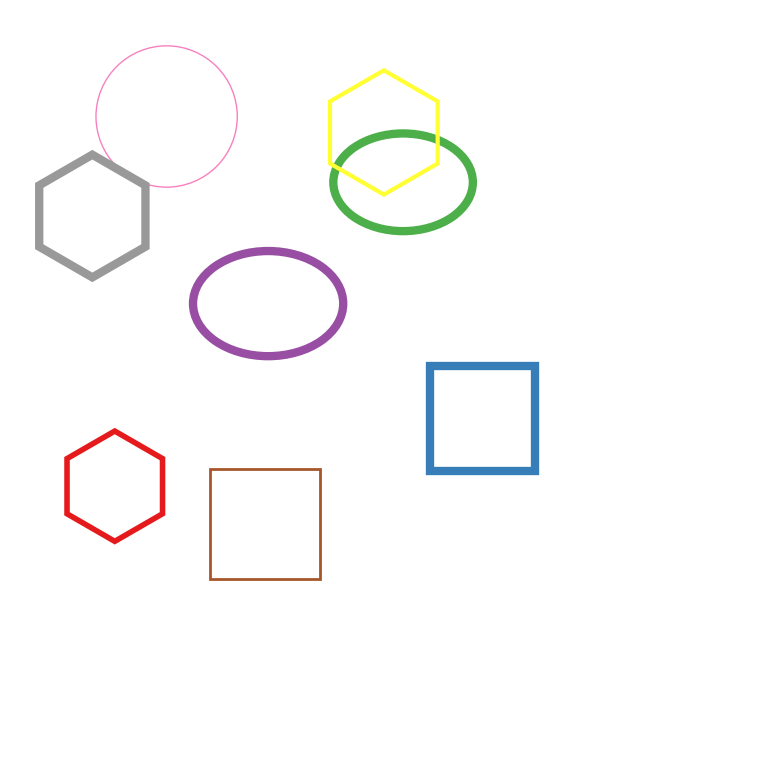[{"shape": "hexagon", "thickness": 2, "radius": 0.36, "center": [0.149, 0.369]}, {"shape": "square", "thickness": 3, "radius": 0.34, "center": [0.626, 0.457]}, {"shape": "oval", "thickness": 3, "radius": 0.45, "center": [0.523, 0.763]}, {"shape": "oval", "thickness": 3, "radius": 0.49, "center": [0.348, 0.606]}, {"shape": "hexagon", "thickness": 1.5, "radius": 0.4, "center": [0.499, 0.828]}, {"shape": "square", "thickness": 1, "radius": 0.36, "center": [0.344, 0.319]}, {"shape": "circle", "thickness": 0.5, "radius": 0.46, "center": [0.216, 0.849]}, {"shape": "hexagon", "thickness": 3, "radius": 0.4, "center": [0.12, 0.719]}]